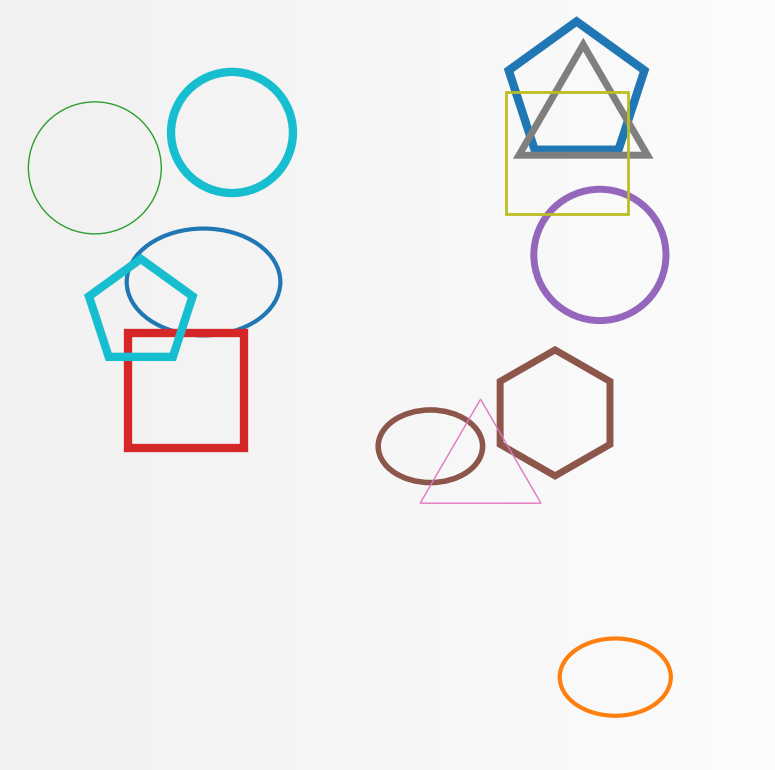[{"shape": "oval", "thickness": 1.5, "radius": 0.5, "center": [0.263, 0.634]}, {"shape": "pentagon", "thickness": 3, "radius": 0.46, "center": [0.744, 0.88]}, {"shape": "oval", "thickness": 1.5, "radius": 0.36, "center": [0.794, 0.121]}, {"shape": "circle", "thickness": 0.5, "radius": 0.43, "center": [0.122, 0.782]}, {"shape": "square", "thickness": 3, "radius": 0.37, "center": [0.24, 0.492]}, {"shape": "circle", "thickness": 2.5, "radius": 0.43, "center": [0.774, 0.669]}, {"shape": "oval", "thickness": 2, "radius": 0.34, "center": [0.555, 0.42]}, {"shape": "hexagon", "thickness": 2.5, "radius": 0.41, "center": [0.716, 0.464]}, {"shape": "triangle", "thickness": 0.5, "radius": 0.45, "center": [0.62, 0.391]}, {"shape": "triangle", "thickness": 2.5, "radius": 0.48, "center": [0.753, 0.846]}, {"shape": "square", "thickness": 1, "radius": 0.4, "center": [0.732, 0.801]}, {"shape": "pentagon", "thickness": 3, "radius": 0.35, "center": [0.182, 0.593]}, {"shape": "circle", "thickness": 3, "radius": 0.39, "center": [0.299, 0.828]}]